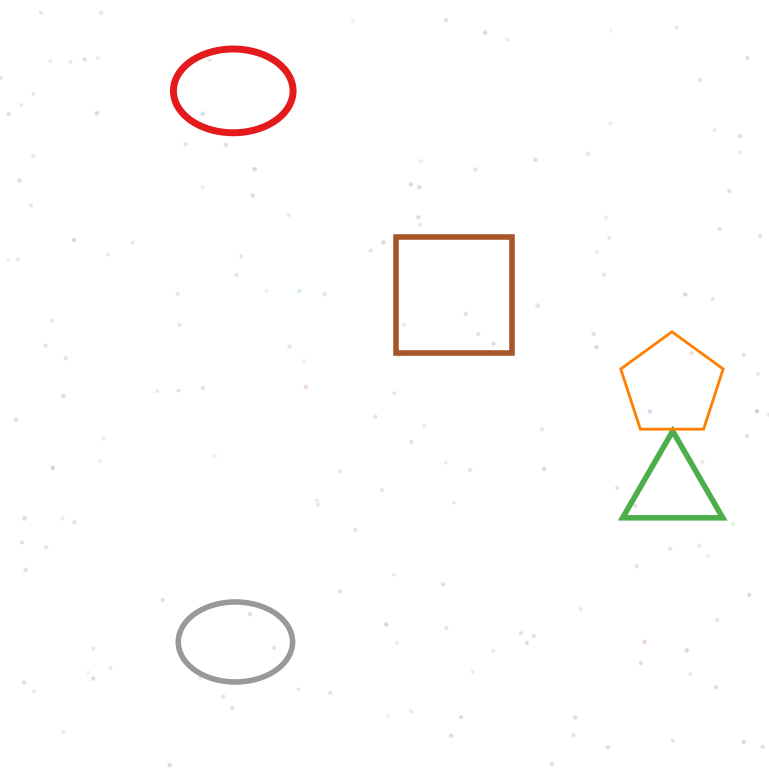[{"shape": "oval", "thickness": 2.5, "radius": 0.39, "center": [0.303, 0.882]}, {"shape": "triangle", "thickness": 2, "radius": 0.38, "center": [0.874, 0.365]}, {"shape": "pentagon", "thickness": 1, "radius": 0.35, "center": [0.873, 0.499]}, {"shape": "square", "thickness": 2, "radius": 0.38, "center": [0.589, 0.617]}, {"shape": "oval", "thickness": 2, "radius": 0.37, "center": [0.306, 0.166]}]